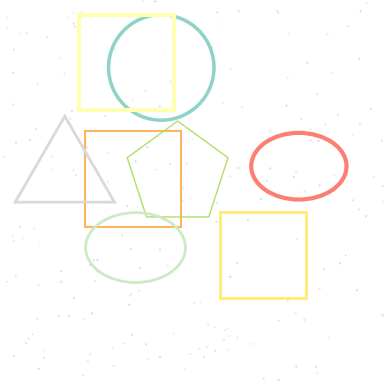[{"shape": "circle", "thickness": 2.5, "radius": 0.68, "center": [0.419, 0.825]}, {"shape": "square", "thickness": 3, "radius": 0.62, "center": [0.329, 0.838]}, {"shape": "oval", "thickness": 3, "radius": 0.62, "center": [0.776, 0.568]}, {"shape": "square", "thickness": 1.5, "radius": 0.63, "center": [0.346, 0.534]}, {"shape": "pentagon", "thickness": 1, "radius": 0.69, "center": [0.461, 0.548]}, {"shape": "triangle", "thickness": 2, "radius": 0.74, "center": [0.168, 0.549]}, {"shape": "oval", "thickness": 2, "radius": 0.65, "center": [0.352, 0.357]}, {"shape": "square", "thickness": 2, "radius": 0.56, "center": [0.684, 0.338]}]